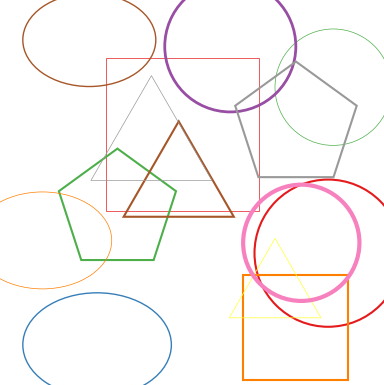[{"shape": "circle", "thickness": 1.5, "radius": 0.96, "center": [0.852, 0.342]}, {"shape": "square", "thickness": 0.5, "radius": 1.0, "center": [0.475, 0.651]}, {"shape": "oval", "thickness": 1, "radius": 0.96, "center": [0.252, 0.104]}, {"shape": "circle", "thickness": 0.5, "radius": 0.76, "center": [0.866, 0.774]}, {"shape": "pentagon", "thickness": 1.5, "radius": 0.8, "center": [0.305, 0.454]}, {"shape": "circle", "thickness": 2, "radius": 0.85, "center": [0.598, 0.88]}, {"shape": "oval", "thickness": 0.5, "radius": 0.9, "center": [0.11, 0.376]}, {"shape": "square", "thickness": 1.5, "radius": 0.68, "center": [0.767, 0.15]}, {"shape": "triangle", "thickness": 0.5, "radius": 0.69, "center": [0.714, 0.243]}, {"shape": "triangle", "thickness": 1.5, "radius": 0.83, "center": [0.464, 0.52]}, {"shape": "oval", "thickness": 1, "radius": 0.86, "center": [0.232, 0.896]}, {"shape": "circle", "thickness": 3, "radius": 0.76, "center": [0.783, 0.369]}, {"shape": "pentagon", "thickness": 1.5, "radius": 0.83, "center": [0.769, 0.674]}, {"shape": "triangle", "thickness": 0.5, "radius": 0.91, "center": [0.393, 0.622]}]